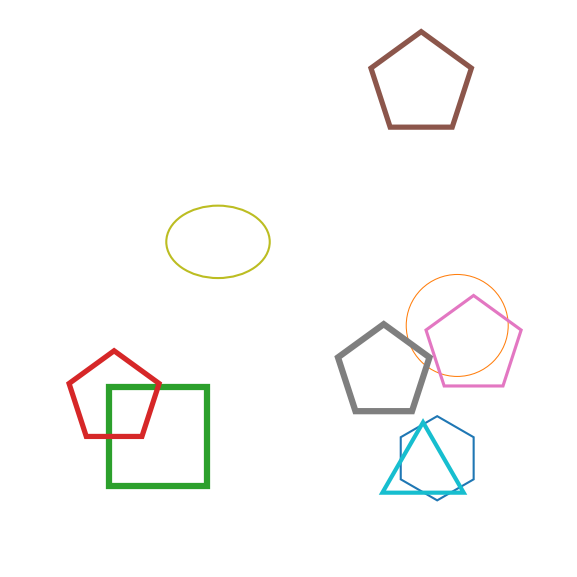[{"shape": "hexagon", "thickness": 1, "radius": 0.36, "center": [0.757, 0.206]}, {"shape": "circle", "thickness": 0.5, "radius": 0.44, "center": [0.792, 0.436]}, {"shape": "square", "thickness": 3, "radius": 0.43, "center": [0.273, 0.243]}, {"shape": "pentagon", "thickness": 2.5, "radius": 0.41, "center": [0.198, 0.31]}, {"shape": "pentagon", "thickness": 2.5, "radius": 0.46, "center": [0.729, 0.853]}, {"shape": "pentagon", "thickness": 1.5, "radius": 0.43, "center": [0.82, 0.401]}, {"shape": "pentagon", "thickness": 3, "radius": 0.42, "center": [0.664, 0.355]}, {"shape": "oval", "thickness": 1, "radius": 0.45, "center": [0.378, 0.58]}, {"shape": "triangle", "thickness": 2, "radius": 0.41, "center": [0.733, 0.187]}]